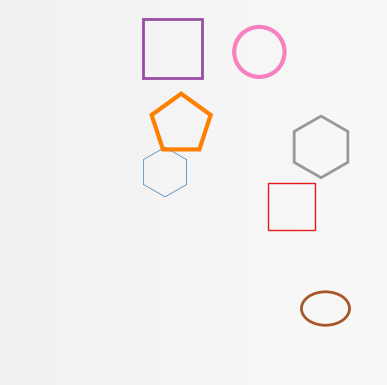[{"shape": "square", "thickness": 1, "radius": 0.3, "center": [0.753, 0.463]}, {"shape": "hexagon", "thickness": 0.5, "radius": 0.32, "center": [0.426, 0.553]}, {"shape": "square", "thickness": 2, "radius": 0.38, "center": [0.446, 0.874]}, {"shape": "pentagon", "thickness": 3, "radius": 0.4, "center": [0.468, 0.677]}, {"shape": "oval", "thickness": 2, "radius": 0.31, "center": [0.84, 0.199]}, {"shape": "circle", "thickness": 3, "radius": 0.32, "center": [0.669, 0.865]}, {"shape": "hexagon", "thickness": 2, "radius": 0.4, "center": [0.828, 0.618]}]